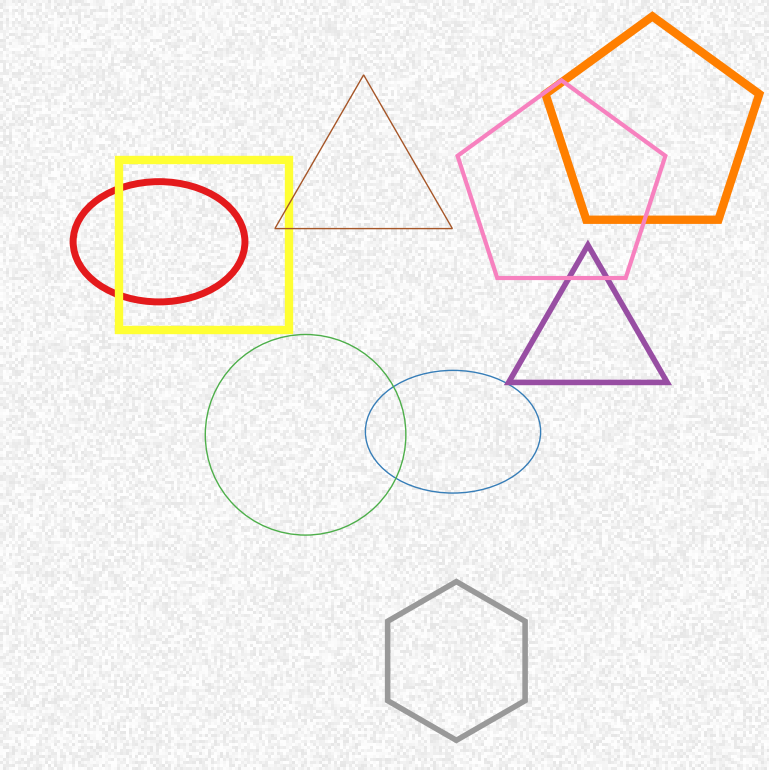[{"shape": "oval", "thickness": 2.5, "radius": 0.56, "center": [0.207, 0.686]}, {"shape": "oval", "thickness": 0.5, "radius": 0.57, "center": [0.588, 0.439]}, {"shape": "circle", "thickness": 0.5, "radius": 0.65, "center": [0.397, 0.435]}, {"shape": "triangle", "thickness": 2, "radius": 0.59, "center": [0.764, 0.563]}, {"shape": "pentagon", "thickness": 3, "radius": 0.73, "center": [0.847, 0.833]}, {"shape": "square", "thickness": 3, "radius": 0.55, "center": [0.265, 0.682]}, {"shape": "triangle", "thickness": 0.5, "radius": 0.67, "center": [0.472, 0.77]}, {"shape": "pentagon", "thickness": 1.5, "radius": 0.71, "center": [0.729, 0.754]}, {"shape": "hexagon", "thickness": 2, "radius": 0.52, "center": [0.593, 0.142]}]